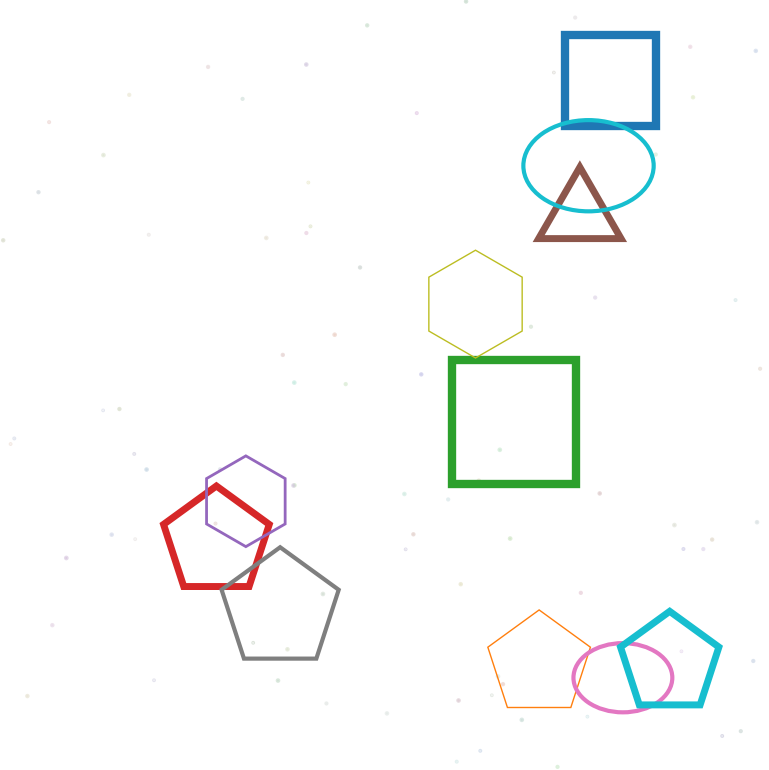[{"shape": "square", "thickness": 3, "radius": 0.3, "center": [0.793, 0.895]}, {"shape": "pentagon", "thickness": 0.5, "radius": 0.35, "center": [0.7, 0.138]}, {"shape": "square", "thickness": 3, "radius": 0.4, "center": [0.667, 0.452]}, {"shape": "pentagon", "thickness": 2.5, "radius": 0.36, "center": [0.281, 0.297]}, {"shape": "hexagon", "thickness": 1, "radius": 0.29, "center": [0.319, 0.349]}, {"shape": "triangle", "thickness": 2.5, "radius": 0.31, "center": [0.753, 0.721]}, {"shape": "oval", "thickness": 1.5, "radius": 0.32, "center": [0.809, 0.12]}, {"shape": "pentagon", "thickness": 1.5, "radius": 0.4, "center": [0.364, 0.209]}, {"shape": "hexagon", "thickness": 0.5, "radius": 0.35, "center": [0.618, 0.605]}, {"shape": "pentagon", "thickness": 2.5, "radius": 0.34, "center": [0.87, 0.139]}, {"shape": "oval", "thickness": 1.5, "radius": 0.42, "center": [0.764, 0.785]}]